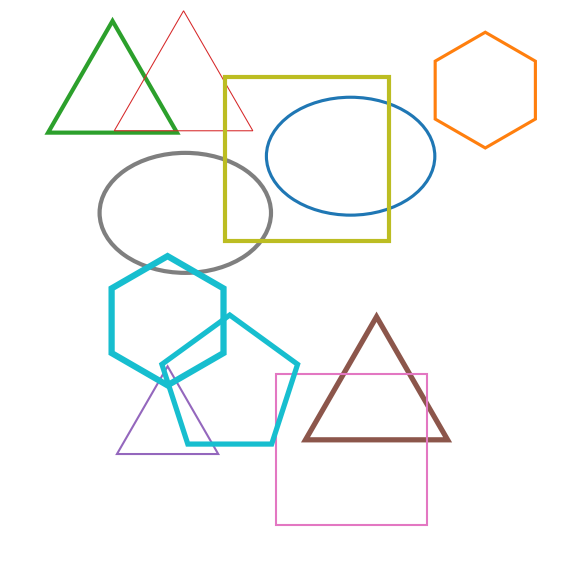[{"shape": "oval", "thickness": 1.5, "radius": 0.73, "center": [0.607, 0.729]}, {"shape": "hexagon", "thickness": 1.5, "radius": 0.5, "center": [0.84, 0.843]}, {"shape": "triangle", "thickness": 2, "radius": 0.64, "center": [0.195, 0.834]}, {"shape": "triangle", "thickness": 0.5, "radius": 0.69, "center": [0.318, 0.842]}, {"shape": "triangle", "thickness": 1, "radius": 0.51, "center": [0.29, 0.264]}, {"shape": "triangle", "thickness": 2.5, "radius": 0.71, "center": [0.652, 0.309]}, {"shape": "square", "thickness": 1, "radius": 0.65, "center": [0.608, 0.221]}, {"shape": "oval", "thickness": 2, "radius": 0.74, "center": [0.321, 0.631]}, {"shape": "square", "thickness": 2, "radius": 0.71, "center": [0.531, 0.724]}, {"shape": "pentagon", "thickness": 2.5, "radius": 0.62, "center": [0.398, 0.33]}, {"shape": "hexagon", "thickness": 3, "radius": 0.56, "center": [0.29, 0.444]}]